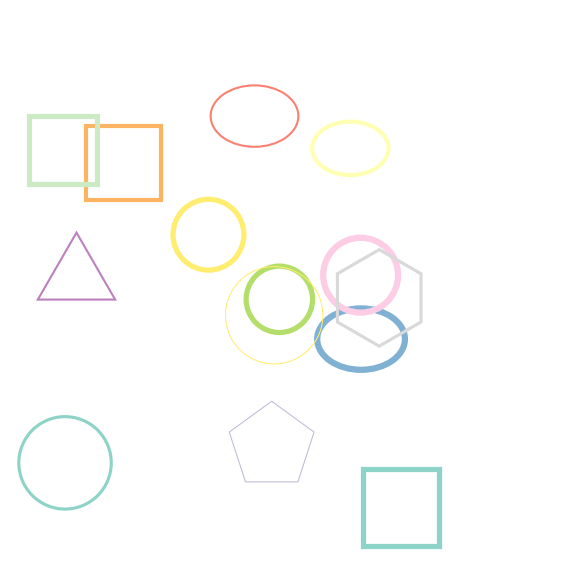[{"shape": "circle", "thickness": 1.5, "radius": 0.4, "center": [0.113, 0.198]}, {"shape": "square", "thickness": 2.5, "radius": 0.33, "center": [0.695, 0.12]}, {"shape": "oval", "thickness": 2, "radius": 0.33, "center": [0.607, 0.742]}, {"shape": "pentagon", "thickness": 0.5, "radius": 0.39, "center": [0.47, 0.227]}, {"shape": "oval", "thickness": 1, "radius": 0.38, "center": [0.441, 0.798]}, {"shape": "oval", "thickness": 3, "radius": 0.38, "center": [0.625, 0.412]}, {"shape": "square", "thickness": 2, "radius": 0.32, "center": [0.214, 0.716]}, {"shape": "circle", "thickness": 2.5, "radius": 0.29, "center": [0.484, 0.481]}, {"shape": "circle", "thickness": 3, "radius": 0.32, "center": [0.624, 0.523]}, {"shape": "hexagon", "thickness": 1.5, "radius": 0.42, "center": [0.657, 0.483]}, {"shape": "triangle", "thickness": 1, "radius": 0.39, "center": [0.132, 0.519]}, {"shape": "square", "thickness": 2.5, "radius": 0.3, "center": [0.109, 0.74]}, {"shape": "circle", "thickness": 0.5, "radius": 0.42, "center": [0.475, 0.453]}, {"shape": "circle", "thickness": 2.5, "radius": 0.31, "center": [0.361, 0.593]}]